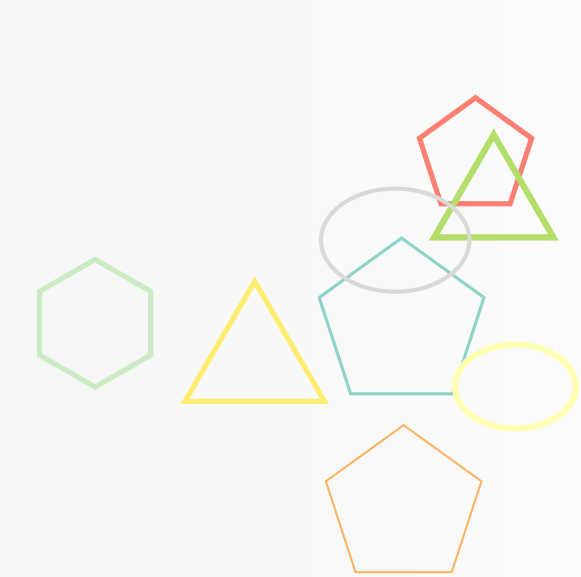[{"shape": "pentagon", "thickness": 1.5, "radius": 0.75, "center": [0.691, 0.438]}, {"shape": "oval", "thickness": 3, "radius": 0.52, "center": [0.887, 0.33]}, {"shape": "pentagon", "thickness": 2.5, "radius": 0.51, "center": [0.818, 0.728]}, {"shape": "pentagon", "thickness": 1, "radius": 0.7, "center": [0.694, 0.122]}, {"shape": "triangle", "thickness": 3, "radius": 0.59, "center": [0.849, 0.647]}, {"shape": "oval", "thickness": 2, "radius": 0.64, "center": [0.68, 0.583]}, {"shape": "hexagon", "thickness": 2.5, "radius": 0.55, "center": [0.164, 0.439]}, {"shape": "triangle", "thickness": 2.5, "radius": 0.69, "center": [0.438, 0.373]}]